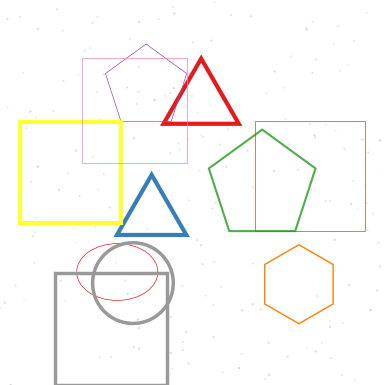[{"shape": "triangle", "thickness": 3, "radius": 0.56, "center": [0.523, 0.735]}, {"shape": "oval", "thickness": 0.5, "radius": 0.53, "center": [0.305, 0.293]}, {"shape": "triangle", "thickness": 3, "radius": 0.52, "center": [0.394, 0.442]}, {"shape": "pentagon", "thickness": 1.5, "radius": 0.73, "center": [0.681, 0.518]}, {"shape": "pentagon", "thickness": 0.5, "radius": 0.55, "center": [0.379, 0.775]}, {"shape": "hexagon", "thickness": 1, "radius": 0.51, "center": [0.776, 0.262]}, {"shape": "square", "thickness": 3, "radius": 0.66, "center": [0.184, 0.552]}, {"shape": "square", "thickness": 0.5, "radius": 0.71, "center": [0.805, 0.543]}, {"shape": "square", "thickness": 0.5, "radius": 0.68, "center": [0.349, 0.712]}, {"shape": "square", "thickness": 2.5, "radius": 0.73, "center": [0.288, 0.145]}, {"shape": "circle", "thickness": 2.5, "radius": 0.52, "center": [0.345, 0.265]}]